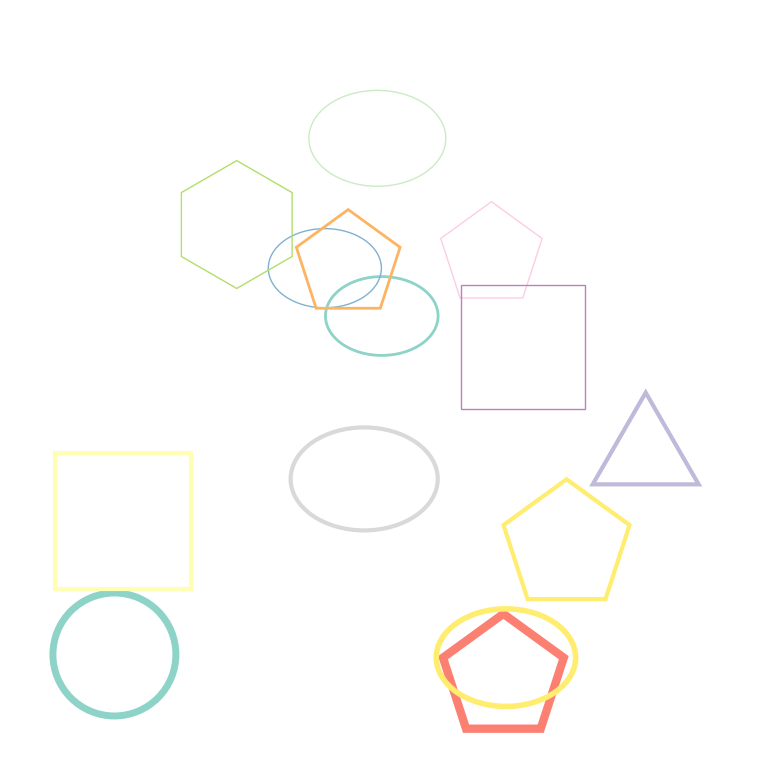[{"shape": "oval", "thickness": 1, "radius": 0.37, "center": [0.496, 0.59]}, {"shape": "circle", "thickness": 2.5, "radius": 0.4, "center": [0.149, 0.15]}, {"shape": "square", "thickness": 1.5, "radius": 0.44, "center": [0.16, 0.323]}, {"shape": "triangle", "thickness": 1.5, "radius": 0.4, "center": [0.839, 0.411]}, {"shape": "pentagon", "thickness": 3, "radius": 0.41, "center": [0.654, 0.12]}, {"shape": "oval", "thickness": 0.5, "radius": 0.37, "center": [0.422, 0.652]}, {"shape": "pentagon", "thickness": 1, "radius": 0.35, "center": [0.452, 0.657]}, {"shape": "hexagon", "thickness": 0.5, "radius": 0.42, "center": [0.307, 0.708]}, {"shape": "pentagon", "thickness": 0.5, "radius": 0.35, "center": [0.638, 0.669]}, {"shape": "oval", "thickness": 1.5, "radius": 0.48, "center": [0.473, 0.378]}, {"shape": "square", "thickness": 0.5, "radius": 0.4, "center": [0.679, 0.549]}, {"shape": "oval", "thickness": 0.5, "radius": 0.44, "center": [0.49, 0.82]}, {"shape": "pentagon", "thickness": 1.5, "radius": 0.43, "center": [0.736, 0.292]}, {"shape": "oval", "thickness": 2, "radius": 0.45, "center": [0.657, 0.146]}]